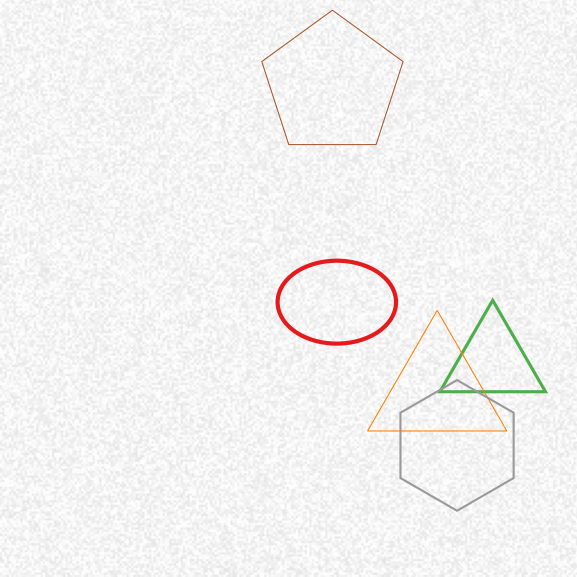[{"shape": "oval", "thickness": 2, "radius": 0.51, "center": [0.583, 0.476]}, {"shape": "triangle", "thickness": 1.5, "radius": 0.53, "center": [0.853, 0.374]}, {"shape": "triangle", "thickness": 0.5, "radius": 0.7, "center": [0.757, 0.322]}, {"shape": "pentagon", "thickness": 0.5, "radius": 0.64, "center": [0.576, 0.853]}, {"shape": "hexagon", "thickness": 1, "radius": 0.57, "center": [0.791, 0.228]}]